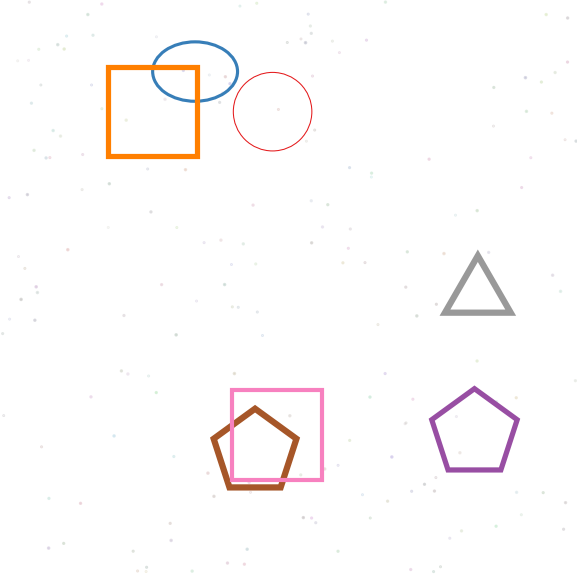[{"shape": "circle", "thickness": 0.5, "radius": 0.34, "center": [0.472, 0.806]}, {"shape": "oval", "thickness": 1.5, "radius": 0.37, "center": [0.338, 0.875]}, {"shape": "pentagon", "thickness": 2.5, "radius": 0.39, "center": [0.822, 0.248]}, {"shape": "square", "thickness": 2.5, "radius": 0.38, "center": [0.265, 0.806]}, {"shape": "pentagon", "thickness": 3, "radius": 0.38, "center": [0.442, 0.216]}, {"shape": "square", "thickness": 2, "radius": 0.39, "center": [0.479, 0.246]}, {"shape": "triangle", "thickness": 3, "radius": 0.33, "center": [0.827, 0.491]}]